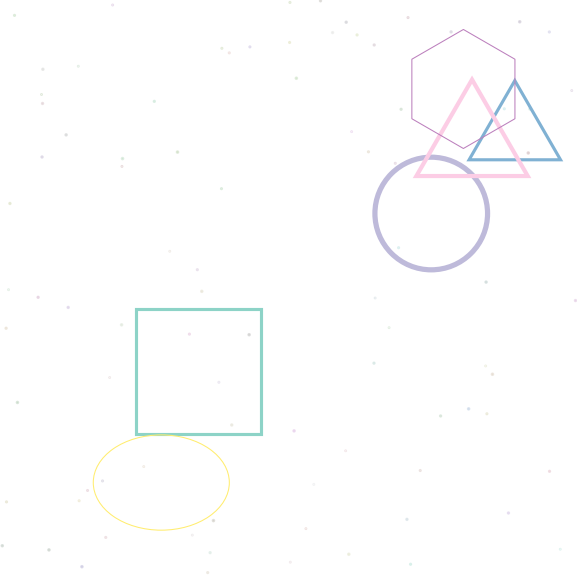[{"shape": "square", "thickness": 1.5, "radius": 0.54, "center": [0.344, 0.356]}, {"shape": "circle", "thickness": 2.5, "radius": 0.49, "center": [0.747, 0.629]}, {"shape": "triangle", "thickness": 1.5, "radius": 0.46, "center": [0.891, 0.768]}, {"shape": "triangle", "thickness": 2, "radius": 0.56, "center": [0.817, 0.75]}, {"shape": "hexagon", "thickness": 0.5, "radius": 0.52, "center": [0.802, 0.845]}, {"shape": "oval", "thickness": 0.5, "radius": 0.59, "center": [0.279, 0.164]}]